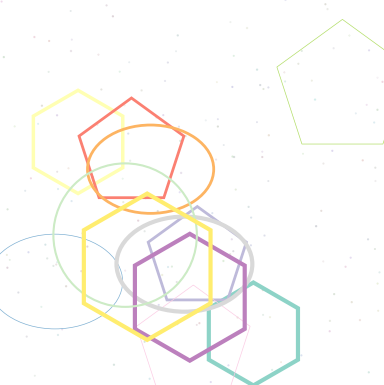[{"shape": "hexagon", "thickness": 3, "radius": 0.67, "center": [0.658, 0.133]}, {"shape": "hexagon", "thickness": 2.5, "radius": 0.67, "center": [0.203, 0.631]}, {"shape": "pentagon", "thickness": 2, "radius": 0.67, "center": [0.512, 0.329]}, {"shape": "pentagon", "thickness": 2, "radius": 0.72, "center": [0.341, 0.602]}, {"shape": "oval", "thickness": 0.5, "radius": 0.88, "center": [0.143, 0.269]}, {"shape": "oval", "thickness": 2, "radius": 0.82, "center": [0.391, 0.561]}, {"shape": "pentagon", "thickness": 0.5, "radius": 0.89, "center": [0.889, 0.771]}, {"shape": "pentagon", "thickness": 0.5, "radius": 0.78, "center": [0.502, 0.105]}, {"shape": "oval", "thickness": 3, "radius": 0.88, "center": [0.479, 0.314]}, {"shape": "hexagon", "thickness": 3, "radius": 0.82, "center": [0.493, 0.228]}, {"shape": "circle", "thickness": 1.5, "radius": 0.93, "center": [0.325, 0.389]}, {"shape": "hexagon", "thickness": 3, "radius": 0.95, "center": [0.382, 0.307]}]